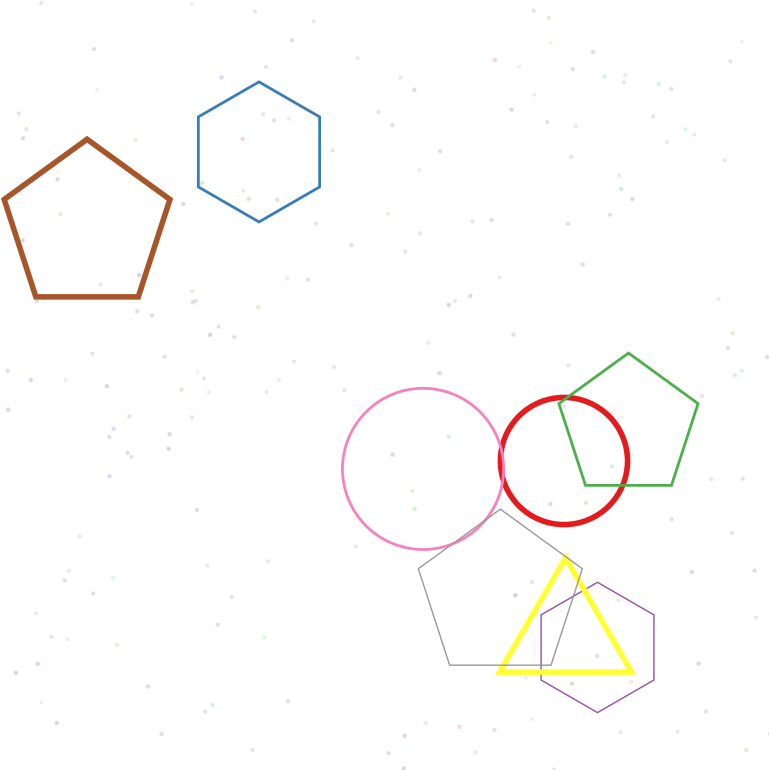[{"shape": "circle", "thickness": 2, "radius": 0.41, "center": [0.732, 0.401]}, {"shape": "hexagon", "thickness": 1, "radius": 0.45, "center": [0.336, 0.803]}, {"shape": "pentagon", "thickness": 1, "radius": 0.47, "center": [0.816, 0.447]}, {"shape": "hexagon", "thickness": 0.5, "radius": 0.42, "center": [0.776, 0.159]}, {"shape": "triangle", "thickness": 2, "radius": 0.49, "center": [0.734, 0.177]}, {"shape": "pentagon", "thickness": 2, "radius": 0.57, "center": [0.113, 0.706]}, {"shape": "circle", "thickness": 1, "radius": 0.52, "center": [0.549, 0.391]}, {"shape": "pentagon", "thickness": 0.5, "radius": 0.56, "center": [0.65, 0.227]}]